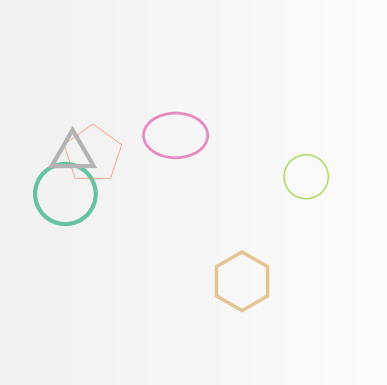[{"shape": "circle", "thickness": 3, "radius": 0.39, "center": [0.169, 0.496]}, {"shape": "pentagon", "thickness": 0.5, "radius": 0.39, "center": [0.24, 0.6]}, {"shape": "oval", "thickness": 2, "radius": 0.41, "center": [0.453, 0.648]}, {"shape": "circle", "thickness": 1, "radius": 0.29, "center": [0.79, 0.541]}, {"shape": "hexagon", "thickness": 2.5, "radius": 0.38, "center": [0.625, 0.269]}, {"shape": "triangle", "thickness": 3, "radius": 0.31, "center": [0.187, 0.6]}]